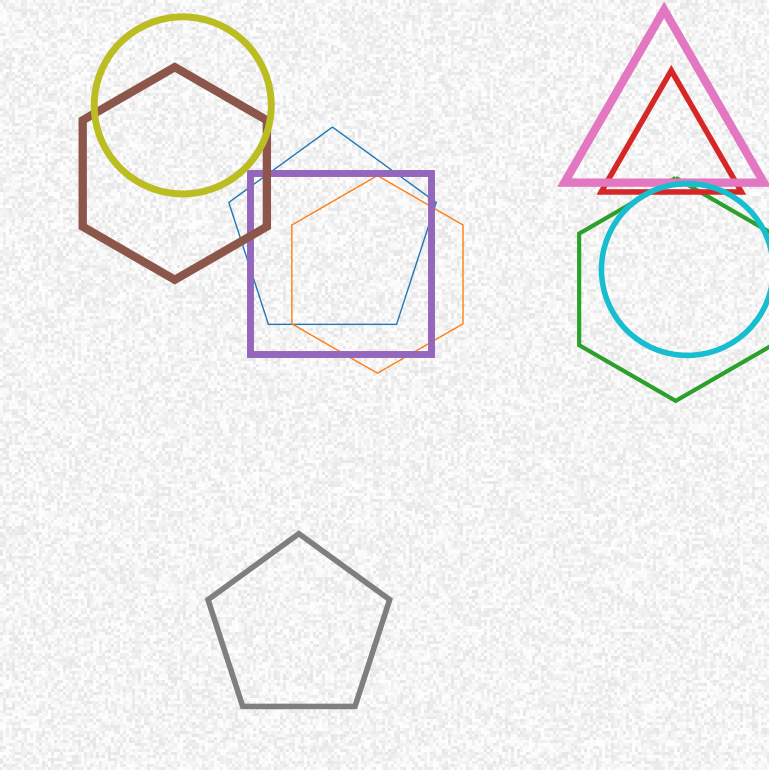[{"shape": "pentagon", "thickness": 0.5, "radius": 0.71, "center": [0.432, 0.693]}, {"shape": "hexagon", "thickness": 0.5, "radius": 0.64, "center": [0.49, 0.644]}, {"shape": "hexagon", "thickness": 1.5, "radius": 0.72, "center": [0.878, 0.624]}, {"shape": "triangle", "thickness": 2, "radius": 0.53, "center": [0.872, 0.803]}, {"shape": "square", "thickness": 2.5, "radius": 0.59, "center": [0.443, 0.658]}, {"shape": "hexagon", "thickness": 3, "radius": 0.69, "center": [0.227, 0.775]}, {"shape": "triangle", "thickness": 3, "radius": 0.75, "center": [0.863, 0.838]}, {"shape": "pentagon", "thickness": 2, "radius": 0.62, "center": [0.388, 0.183]}, {"shape": "circle", "thickness": 2.5, "radius": 0.57, "center": [0.237, 0.863]}, {"shape": "circle", "thickness": 2, "radius": 0.56, "center": [0.893, 0.65]}]